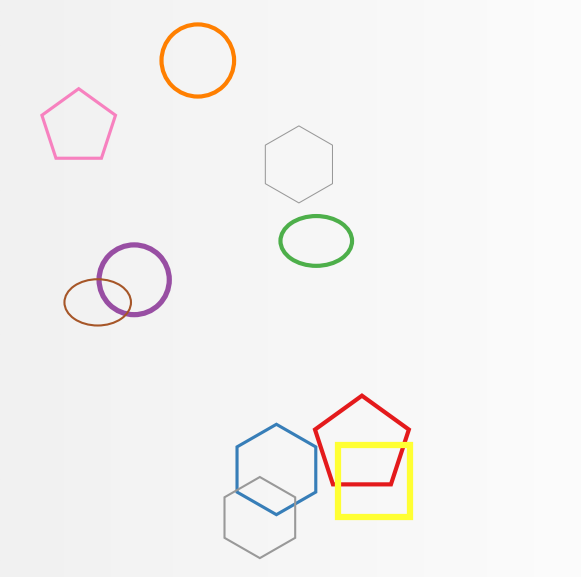[{"shape": "pentagon", "thickness": 2, "radius": 0.42, "center": [0.623, 0.229]}, {"shape": "hexagon", "thickness": 1.5, "radius": 0.39, "center": [0.476, 0.186]}, {"shape": "oval", "thickness": 2, "radius": 0.31, "center": [0.544, 0.582]}, {"shape": "circle", "thickness": 2.5, "radius": 0.3, "center": [0.231, 0.515]}, {"shape": "circle", "thickness": 2, "radius": 0.31, "center": [0.34, 0.894]}, {"shape": "square", "thickness": 3, "radius": 0.31, "center": [0.644, 0.167]}, {"shape": "oval", "thickness": 1, "radius": 0.29, "center": [0.168, 0.476]}, {"shape": "pentagon", "thickness": 1.5, "radius": 0.33, "center": [0.135, 0.779]}, {"shape": "hexagon", "thickness": 1, "radius": 0.35, "center": [0.447, 0.103]}, {"shape": "hexagon", "thickness": 0.5, "radius": 0.33, "center": [0.514, 0.714]}]